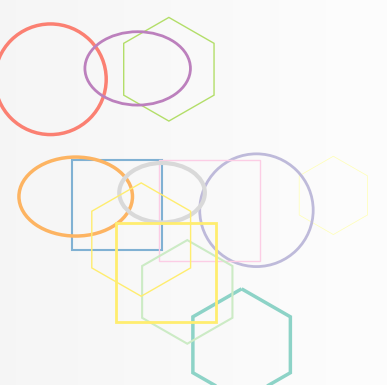[{"shape": "hexagon", "thickness": 2.5, "radius": 0.73, "center": [0.624, 0.104]}, {"shape": "hexagon", "thickness": 0.5, "radius": 0.51, "center": [0.86, 0.492]}, {"shape": "circle", "thickness": 2, "radius": 0.73, "center": [0.662, 0.454]}, {"shape": "circle", "thickness": 2.5, "radius": 0.72, "center": [0.13, 0.794]}, {"shape": "square", "thickness": 1.5, "radius": 0.58, "center": [0.301, 0.467]}, {"shape": "oval", "thickness": 2.5, "radius": 0.73, "center": [0.195, 0.489]}, {"shape": "hexagon", "thickness": 1, "radius": 0.67, "center": [0.436, 0.82]}, {"shape": "square", "thickness": 1, "radius": 0.65, "center": [0.541, 0.453]}, {"shape": "oval", "thickness": 3, "radius": 0.55, "center": [0.418, 0.499]}, {"shape": "oval", "thickness": 2, "radius": 0.68, "center": [0.355, 0.822]}, {"shape": "hexagon", "thickness": 1.5, "radius": 0.67, "center": [0.483, 0.242]}, {"shape": "square", "thickness": 2, "radius": 0.64, "center": [0.428, 0.291]}, {"shape": "hexagon", "thickness": 1, "radius": 0.74, "center": [0.364, 0.378]}]